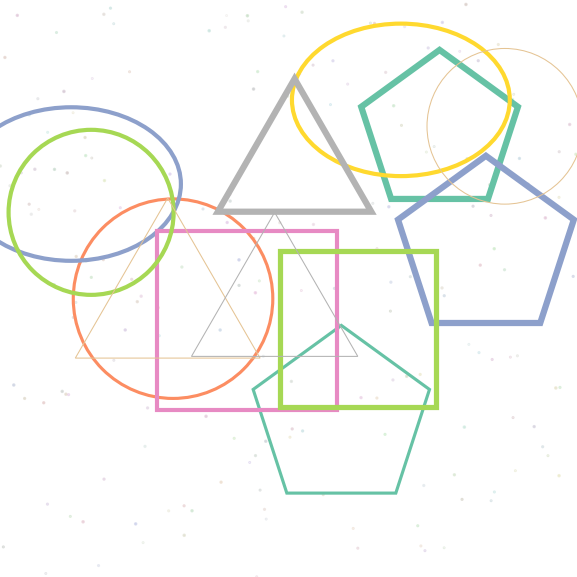[{"shape": "pentagon", "thickness": 3, "radius": 0.71, "center": [0.761, 0.77]}, {"shape": "pentagon", "thickness": 1.5, "radius": 0.8, "center": [0.591, 0.275]}, {"shape": "circle", "thickness": 1.5, "radius": 0.86, "center": [0.3, 0.482]}, {"shape": "oval", "thickness": 2, "radius": 0.95, "center": [0.123, 0.68]}, {"shape": "pentagon", "thickness": 3, "radius": 0.8, "center": [0.841, 0.569]}, {"shape": "square", "thickness": 2, "radius": 0.78, "center": [0.428, 0.444]}, {"shape": "circle", "thickness": 2, "radius": 0.71, "center": [0.158, 0.631]}, {"shape": "square", "thickness": 2.5, "radius": 0.68, "center": [0.62, 0.429]}, {"shape": "oval", "thickness": 2, "radius": 0.94, "center": [0.694, 0.826]}, {"shape": "circle", "thickness": 0.5, "radius": 0.67, "center": [0.874, 0.78]}, {"shape": "triangle", "thickness": 0.5, "radius": 0.92, "center": [0.29, 0.471]}, {"shape": "triangle", "thickness": 3, "radius": 0.77, "center": [0.51, 0.709]}, {"shape": "triangle", "thickness": 0.5, "radius": 0.83, "center": [0.476, 0.465]}]